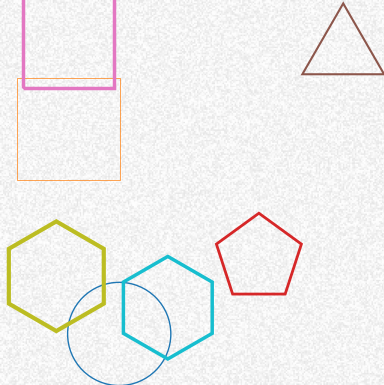[{"shape": "circle", "thickness": 1, "radius": 0.67, "center": [0.31, 0.133]}, {"shape": "square", "thickness": 0.5, "radius": 0.66, "center": [0.178, 0.665]}, {"shape": "pentagon", "thickness": 2, "radius": 0.58, "center": [0.672, 0.33]}, {"shape": "triangle", "thickness": 1.5, "radius": 0.61, "center": [0.892, 0.868]}, {"shape": "square", "thickness": 2.5, "radius": 0.59, "center": [0.179, 0.888]}, {"shape": "hexagon", "thickness": 3, "radius": 0.71, "center": [0.146, 0.283]}, {"shape": "hexagon", "thickness": 2.5, "radius": 0.67, "center": [0.436, 0.201]}]